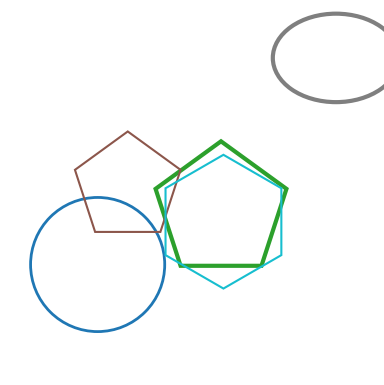[{"shape": "circle", "thickness": 2, "radius": 0.87, "center": [0.254, 0.313]}, {"shape": "pentagon", "thickness": 3, "radius": 0.89, "center": [0.574, 0.454]}, {"shape": "pentagon", "thickness": 1.5, "radius": 0.72, "center": [0.332, 0.514]}, {"shape": "oval", "thickness": 3, "radius": 0.82, "center": [0.873, 0.85]}, {"shape": "hexagon", "thickness": 1.5, "radius": 0.87, "center": [0.58, 0.424]}]